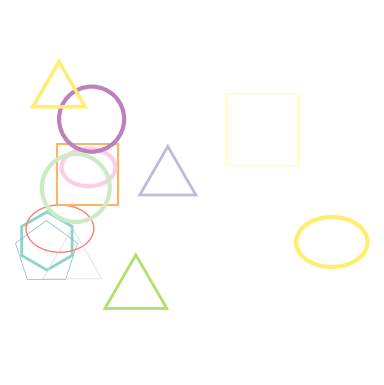[{"shape": "hexagon", "thickness": 2, "radius": 0.38, "center": [0.122, 0.374]}, {"shape": "square", "thickness": 1, "radius": 0.47, "center": [0.681, 0.665]}, {"shape": "triangle", "thickness": 2, "radius": 0.42, "center": [0.436, 0.536]}, {"shape": "oval", "thickness": 1, "radius": 0.44, "center": [0.156, 0.406]}, {"shape": "pentagon", "thickness": 0.5, "radius": 0.42, "center": [0.121, 0.342]}, {"shape": "square", "thickness": 1.5, "radius": 0.4, "center": [0.228, 0.546]}, {"shape": "triangle", "thickness": 2, "radius": 0.46, "center": [0.353, 0.245]}, {"shape": "oval", "thickness": 3, "radius": 0.35, "center": [0.23, 0.565]}, {"shape": "triangle", "thickness": 0.5, "radius": 0.44, "center": [0.188, 0.32]}, {"shape": "circle", "thickness": 3, "radius": 0.42, "center": [0.238, 0.691]}, {"shape": "circle", "thickness": 3, "radius": 0.44, "center": [0.197, 0.512]}, {"shape": "triangle", "thickness": 2.5, "radius": 0.39, "center": [0.153, 0.762]}, {"shape": "oval", "thickness": 3, "radius": 0.46, "center": [0.862, 0.371]}]